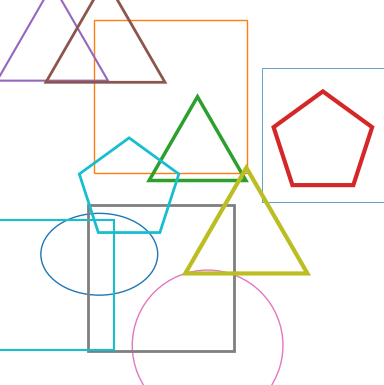[{"shape": "square", "thickness": 0.5, "radius": 0.87, "center": [0.856, 0.65]}, {"shape": "oval", "thickness": 1, "radius": 0.76, "center": [0.258, 0.34]}, {"shape": "square", "thickness": 1, "radius": 0.99, "center": [0.444, 0.748]}, {"shape": "triangle", "thickness": 2.5, "radius": 0.73, "center": [0.513, 0.604]}, {"shape": "pentagon", "thickness": 3, "radius": 0.67, "center": [0.839, 0.628]}, {"shape": "triangle", "thickness": 1.5, "radius": 0.83, "center": [0.136, 0.874]}, {"shape": "triangle", "thickness": 2, "radius": 0.89, "center": [0.274, 0.876]}, {"shape": "circle", "thickness": 1, "radius": 0.98, "center": [0.539, 0.103]}, {"shape": "square", "thickness": 2, "radius": 0.95, "center": [0.419, 0.279]}, {"shape": "triangle", "thickness": 3, "radius": 0.92, "center": [0.64, 0.381]}, {"shape": "pentagon", "thickness": 2, "radius": 0.68, "center": [0.335, 0.506]}, {"shape": "square", "thickness": 1.5, "radius": 0.84, "center": [0.128, 0.259]}]